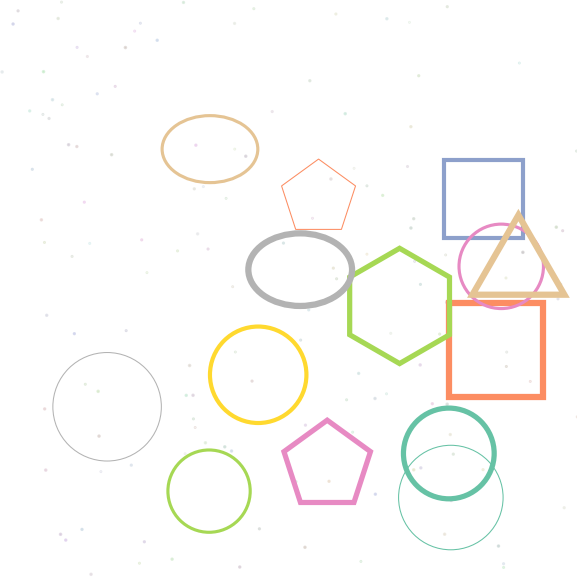[{"shape": "circle", "thickness": 2.5, "radius": 0.39, "center": [0.777, 0.214]}, {"shape": "circle", "thickness": 0.5, "radius": 0.45, "center": [0.781, 0.138]}, {"shape": "square", "thickness": 3, "radius": 0.41, "center": [0.859, 0.393]}, {"shape": "pentagon", "thickness": 0.5, "radius": 0.34, "center": [0.552, 0.656]}, {"shape": "square", "thickness": 2, "radius": 0.34, "center": [0.837, 0.655]}, {"shape": "circle", "thickness": 1.5, "radius": 0.37, "center": [0.868, 0.538]}, {"shape": "pentagon", "thickness": 2.5, "radius": 0.39, "center": [0.567, 0.193]}, {"shape": "hexagon", "thickness": 2.5, "radius": 0.5, "center": [0.692, 0.469]}, {"shape": "circle", "thickness": 1.5, "radius": 0.36, "center": [0.362, 0.149]}, {"shape": "circle", "thickness": 2, "radius": 0.42, "center": [0.447, 0.35]}, {"shape": "triangle", "thickness": 3, "radius": 0.46, "center": [0.898, 0.535]}, {"shape": "oval", "thickness": 1.5, "radius": 0.41, "center": [0.364, 0.741]}, {"shape": "oval", "thickness": 3, "radius": 0.45, "center": [0.52, 0.532]}, {"shape": "circle", "thickness": 0.5, "radius": 0.47, "center": [0.185, 0.295]}]